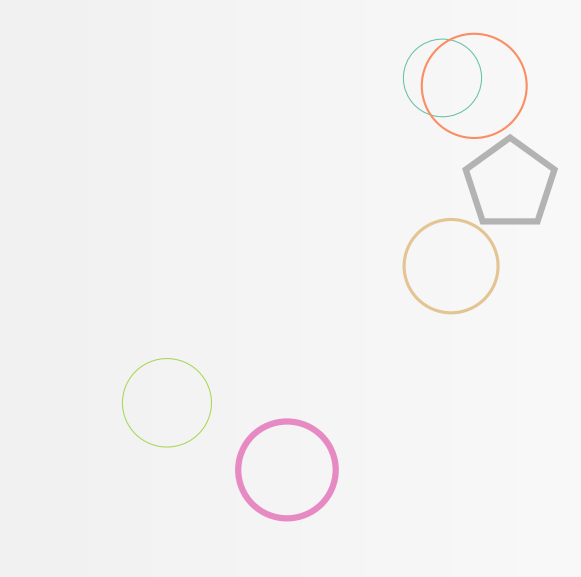[{"shape": "circle", "thickness": 0.5, "radius": 0.34, "center": [0.761, 0.864]}, {"shape": "circle", "thickness": 1, "radius": 0.45, "center": [0.816, 0.85]}, {"shape": "circle", "thickness": 3, "radius": 0.42, "center": [0.494, 0.185]}, {"shape": "circle", "thickness": 0.5, "radius": 0.38, "center": [0.287, 0.302]}, {"shape": "circle", "thickness": 1.5, "radius": 0.4, "center": [0.776, 0.538]}, {"shape": "pentagon", "thickness": 3, "radius": 0.4, "center": [0.878, 0.681]}]